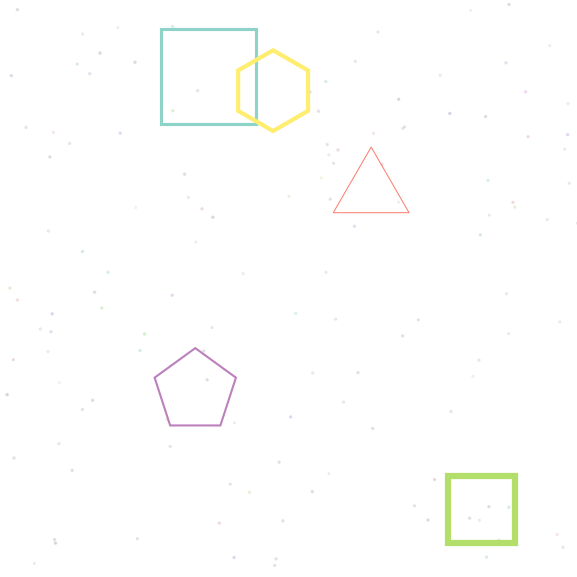[{"shape": "square", "thickness": 1.5, "radius": 0.41, "center": [0.361, 0.866]}, {"shape": "triangle", "thickness": 0.5, "radius": 0.38, "center": [0.643, 0.669]}, {"shape": "square", "thickness": 3, "radius": 0.29, "center": [0.833, 0.117]}, {"shape": "pentagon", "thickness": 1, "radius": 0.37, "center": [0.338, 0.322]}, {"shape": "hexagon", "thickness": 2, "radius": 0.35, "center": [0.473, 0.842]}]